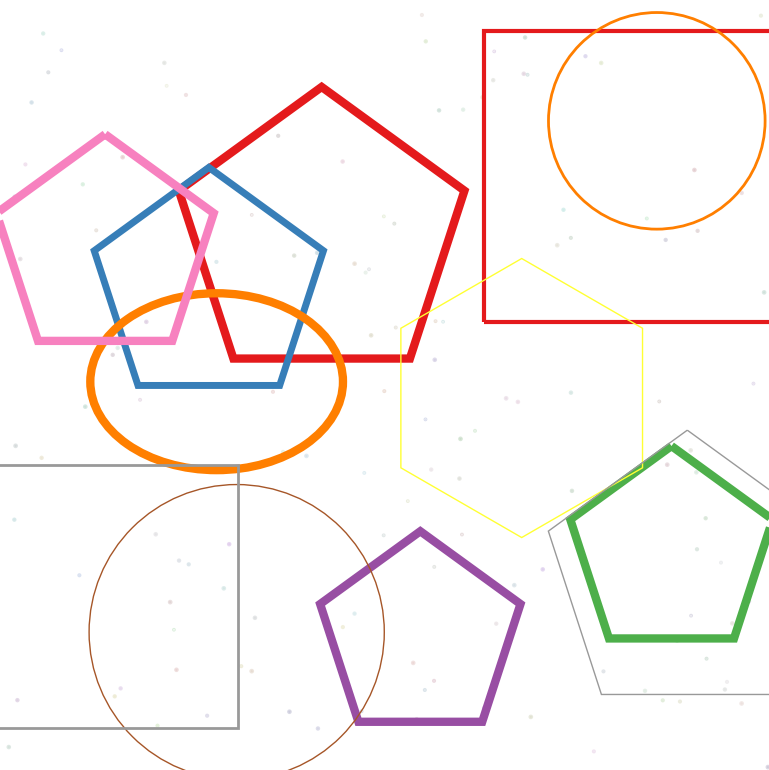[{"shape": "pentagon", "thickness": 3, "radius": 0.98, "center": [0.418, 0.692]}, {"shape": "square", "thickness": 1.5, "radius": 0.95, "center": [0.817, 0.77]}, {"shape": "pentagon", "thickness": 2.5, "radius": 0.78, "center": [0.271, 0.626]}, {"shape": "pentagon", "thickness": 3, "radius": 0.69, "center": [0.872, 0.283]}, {"shape": "pentagon", "thickness": 3, "radius": 0.68, "center": [0.546, 0.173]}, {"shape": "oval", "thickness": 3, "radius": 0.82, "center": [0.281, 0.504]}, {"shape": "circle", "thickness": 1, "radius": 0.7, "center": [0.853, 0.843]}, {"shape": "hexagon", "thickness": 0.5, "radius": 0.91, "center": [0.678, 0.483]}, {"shape": "circle", "thickness": 0.5, "radius": 0.96, "center": [0.307, 0.179]}, {"shape": "pentagon", "thickness": 3, "radius": 0.74, "center": [0.137, 0.677]}, {"shape": "pentagon", "thickness": 0.5, "radius": 0.95, "center": [0.893, 0.252]}, {"shape": "square", "thickness": 1, "radius": 0.86, "center": [0.137, 0.225]}]